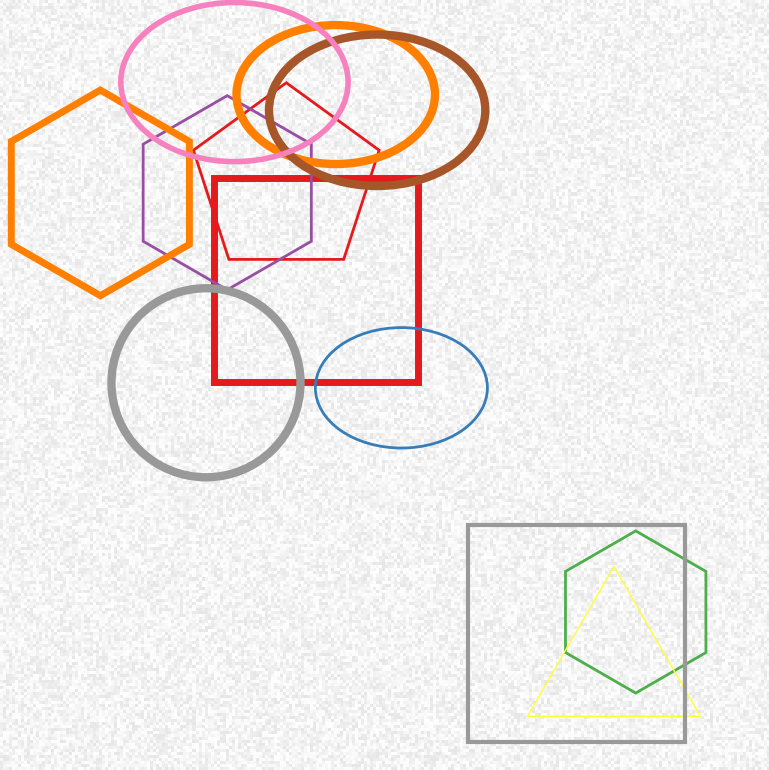[{"shape": "pentagon", "thickness": 1, "radius": 0.63, "center": [0.372, 0.766]}, {"shape": "square", "thickness": 2.5, "radius": 0.66, "center": [0.41, 0.636]}, {"shape": "oval", "thickness": 1, "radius": 0.56, "center": [0.521, 0.496]}, {"shape": "hexagon", "thickness": 1, "radius": 0.53, "center": [0.826, 0.205]}, {"shape": "hexagon", "thickness": 1, "radius": 0.63, "center": [0.295, 0.75]}, {"shape": "oval", "thickness": 3, "radius": 0.64, "center": [0.436, 0.877]}, {"shape": "hexagon", "thickness": 2.5, "radius": 0.67, "center": [0.13, 0.75]}, {"shape": "triangle", "thickness": 0.5, "radius": 0.65, "center": [0.797, 0.135]}, {"shape": "oval", "thickness": 3, "radius": 0.7, "center": [0.49, 0.857]}, {"shape": "oval", "thickness": 2, "radius": 0.74, "center": [0.304, 0.893]}, {"shape": "square", "thickness": 1.5, "radius": 0.7, "center": [0.748, 0.178]}, {"shape": "circle", "thickness": 3, "radius": 0.61, "center": [0.268, 0.503]}]